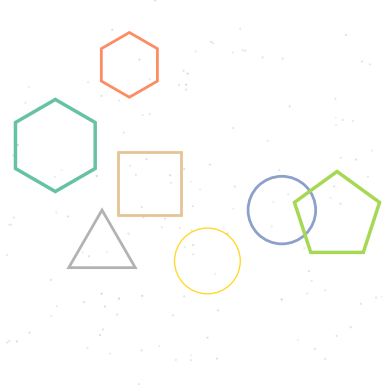[{"shape": "hexagon", "thickness": 2.5, "radius": 0.6, "center": [0.144, 0.622]}, {"shape": "hexagon", "thickness": 2, "radius": 0.42, "center": [0.336, 0.831]}, {"shape": "circle", "thickness": 2, "radius": 0.44, "center": [0.732, 0.454]}, {"shape": "pentagon", "thickness": 2.5, "radius": 0.58, "center": [0.875, 0.438]}, {"shape": "circle", "thickness": 1, "radius": 0.43, "center": [0.539, 0.322]}, {"shape": "square", "thickness": 2, "radius": 0.41, "center": [0.388, 0.523]}, {"shape": "triangle", "thickness": 2, "radius": 0.5, "center": [0.265, 0.355]}]